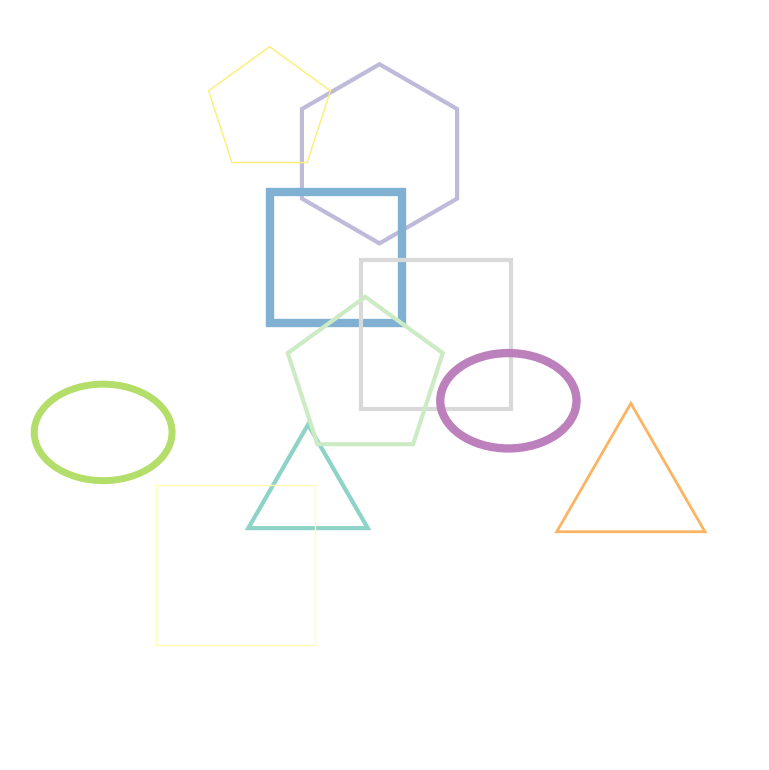[{"shape": "triangle", "thickness": 1.5, "radius": 0.45, "center": [0.4, 0.359]}, {"shape": "square", "thickness": 0.5, "radius": 0.52, "center": [0.306, 0.266]}, {"shape": "hexagon", "thickness": 1.5, "radius": 0.58, "center": [0.493, 0.8]}, {"shape": "square", "thickness": 3, "radius": 0.43, "center": [0.436, 0.666]}, {"shape": "triangle", "thickness": 1, "radius": 0.56, "center": [0.819, 0.365]}, {"shape": "oval", "thickness": 2.5, "radius": 0.45, "center": [0.134, 0.438]}, {"shape": "square", "thickness": 1.5, "radius": 0.49, "center": [0.566, 0.566]}, {"shape": "oval", "thickness": 3, "radius": 0.44, "center": [0.66, 0.48]}, {"shape": "pentagon", "thickness": 1.5, "radius": 0.53, "center": [0.474, 0.509]}, {"shape": "pentagon", "thickness": 0.5, "radius": 0.42, "center": [0.35, 0.856]}]